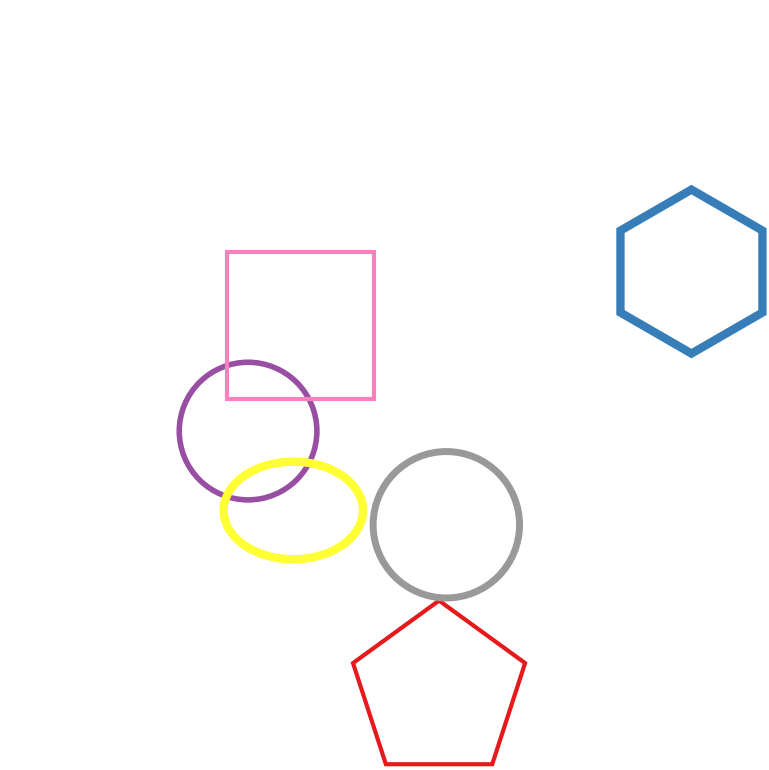[{"shape": "pentagon", "thickness": 1.5, "radius": 0.59, "center": [0.57, 0.103]}, {"shape": "hexagon", "thickness": 3, "radius": 0.53, "center": [0.898, 0.647]}, {"shape": "circle", "thickness": 2, "radius": 0.45, "center": [0.322, 0.44]}, {"shape": "oval", "thickness": 3, "radius": 0.45, "center": [0.381, 0.337]}, {"shape": "square", "thickness": 1.5, "radius": 0.48, "center": [0.39, 0.577]}, {"shape": "circle", "thickness": 2.5, "radius": 0.48, "center": [0.58, 0.319]}]